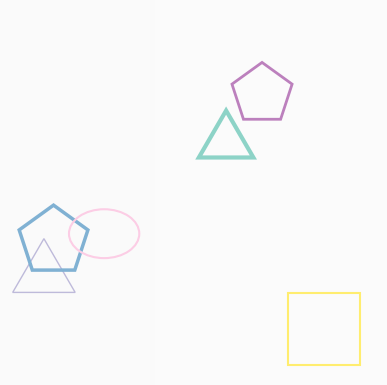[{"shape": "triangle", "thickness": 3, "radius": 0.41, "center": [0.584, 0.632]}, {"shape": "triangle", "thickness": 1, "radius": 0.47, "center": [0.113, 0.287]}, {"shape": "pentagon", "thickness": 2.5, "radius": 0.47, "center": [0.138, 0.374]}, {"shape": "oval", "thickness": 1.5, "radius": 0.45, "center": [0.269, 0.393]}, {"shape": "pentagon", "thickness": 2, "radius": 0.41, "center": [0.676, 0.756]}, {"shape": "square", "thickness": 1.5, "radius": 0.47, "center": [0.836, 0.145]}]